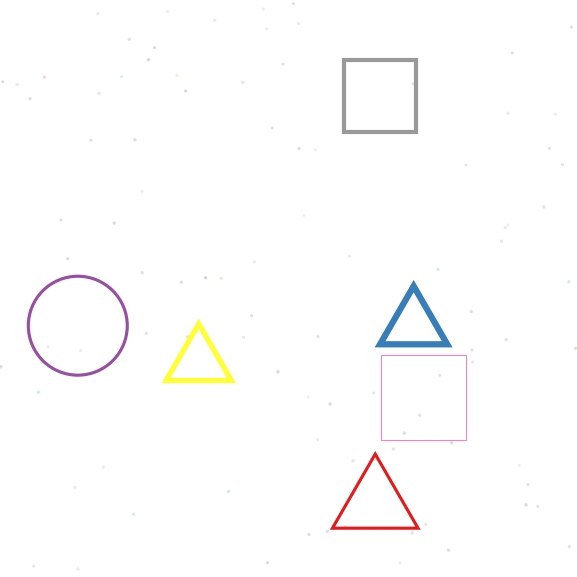[{"shape": "triangle", "thickness": 1.5, "radius": 0.43, "center": [0.65, 0.127]}, {"shape": "triangle", "thickness": 3, "radius": 0.34, "center": [0.716, 0.437]}, {"shape": "circle", "thickness": 1.5, "radius": 0.43, "center": [0.135, 0.435]}, {"shape": "triangle", "thickness": 2.5, "radius": 0.33, "center": [0.344, 0.373]}, {"shape": "square", "thickness": 0.5, "radius": 0.37, "center": [0.733, 0.311]}, {"shape": "square", "thickness": 2, "radius": 0.31, "center": [0.657, 0.833]}]